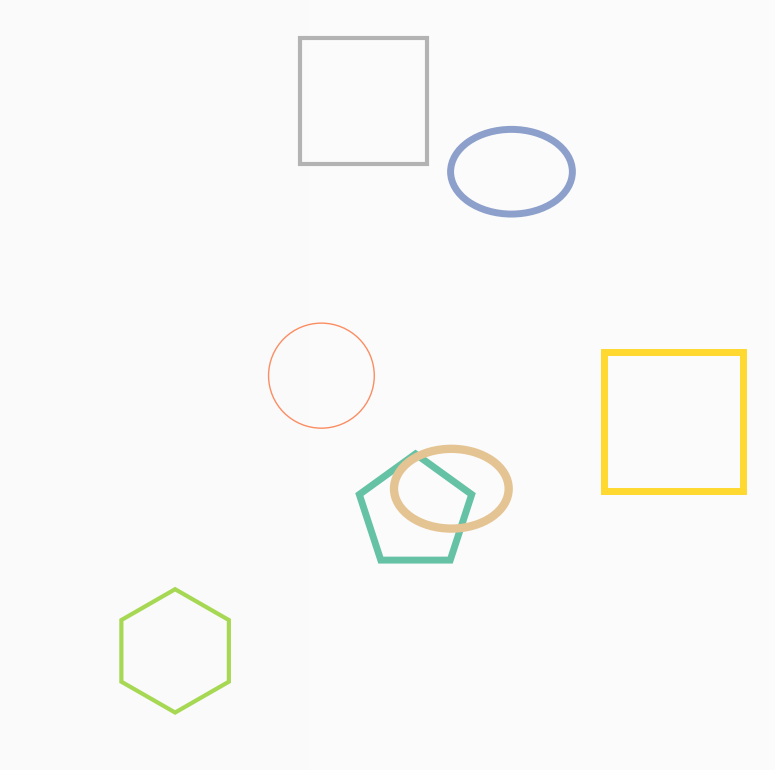[{"shape": "pentagon", "thickness": 2.5, "radius": 0.38, "center": [0.536, 0.334]}, {"shape": "circle", "thickness": 0.5, "radius": 0.34, "center": [0.415, 0.512]}, {"shape": "oval", "thickness": 2.5, "radius": 0.39, "center": [0.66, 0.777]}, {"shape": "hexagon", "thickness": 1.5, "radius": 0.4, "center": [0.226, 0.155]}, {"shape": "square", "thickness": 2.5, "radius": 0.45, "center": [0.869, 0.453]}, {"shape": "oval", "thickness": 3, "radius": 0.37, "center": [0.582, 0.365]}, {"shape": "square", "thickness": 1.5, "radius": 0.41, "center": [0.469, 0.869]}]